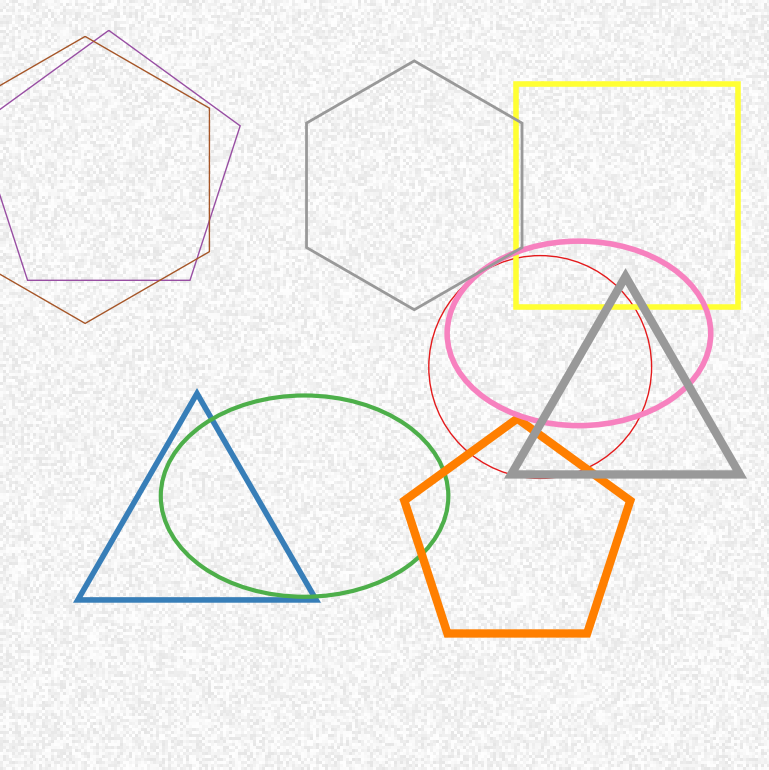[{"shape": "circle", "thickness": 0.5, "radius": 0.72, "center": [0.702, 0.523]}, {"shape": "triangle", "thickness": 2, "radius": 0.89, "center": [0.256, 0.31]}, {"shape": "oval", "thickness": 1.5, "radius": 0.93, "center": [0.396, 0.356]}, {"shape": "pentagon", "thickness": 0.5, "radius": 0.9, "center": [0.141, 0.781]}, {"shape": "pentagon", "thickness": 3, "radius": 0.77, "center": [0.672, 0.302]}, {"shape": "square", "thickness": 2, "radius": 0.72, "center": [0.815, 0.746]}, {"shape": "hexagon", "thickness": 0.5, "radius": 0.93, "center": [0.111, 0.766]}, {"shape": "oval", "thickness": 2, "radius": 0.86, "center": [0.752, 0.567]}, {"shape": "triangle", "thickness": 3, "radius": 0.86, "center": [0.812, 0.47]}, {"shape": "hexagon", "thickness": 1, "radius": 0.81, "center": [0.538, 0.759]}]